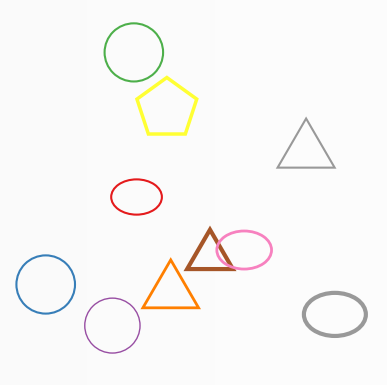[{"shape": "oval", "thickness": 1.5, "radius": 0.33, "center": [0.352, 0.488]}, {"shape": "circle", "thickness": 1.5, "radius": 0.38, "center": [0.118, 0.261]}, {"shape": "circle", "thickness": 1.5, "radius": 0.38, "center": [0.345, 0.864]}, {"shape": "circle", "thickness": 1, "radius": 0.36, "center": [0.29, 0.154]}, {"shape": "triangle", "thickness": 2, "radius": 0.41, "center": [0.441, 0.242]}, {"shape": "pentagon", "thickness": 2.5, "radius": 0.41, "center": [0.431, 0.718]}, {"shape": "triangle", "thickness": 3, "radius": 0.34, "center": [0.542, 0.335]}, {"shape": "oval", "thickness": 2, "radius": 0.35, "center": [0.63, 0.351]}, {"shape": "triangle", "thickness": 1.5, "radius": 0.43, "center": [0.79, 0.607]}, {"shape": "oval", "thickness": 3, "radius": 0.4, "center": [0.864, 0.183]}]